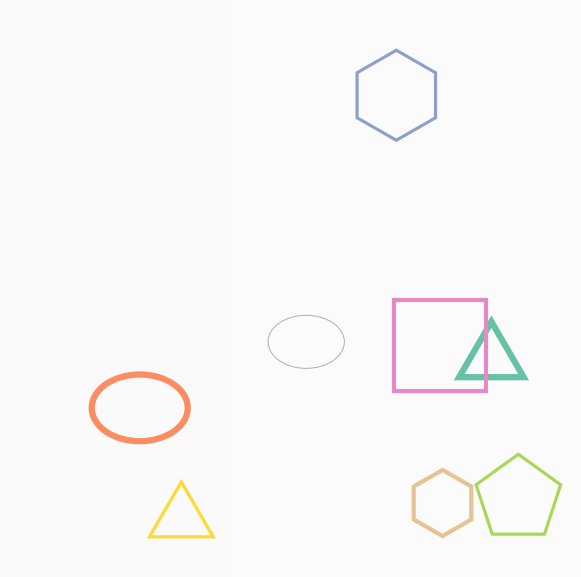[{"shape": "triangle", "thickness": 3, "radius": 0.32, "center": [0.845, 0.378]}, {"shape": "oval", "thickness": 3, "radius": 0.41, "center": [0.24, 0.293]}, {"shape": "hexagon", "thickness": 1.5, "radius": 0.39, "center": [0.682, 0.834]}, {"shape": "square", "thickness": 2, "radius": 0.4, "center": [0.757, 0.401]}, {"shape": "pentagon", "thickness": 1.5, "radius": 0.38, "center": [0.892, 0.136]}, {"shape": "triangle", "thickness": 1.5, "radius": 0.32, "center": [0.312, 0.101]}, {"shape": "hexagon", "thickness": 2, "radius": 0.29, "center": [0.761, 0.128]}, {"shape": "oval", "thickness": 0.5, "radius": 0.33, "center": [0.527, 0.407]}]